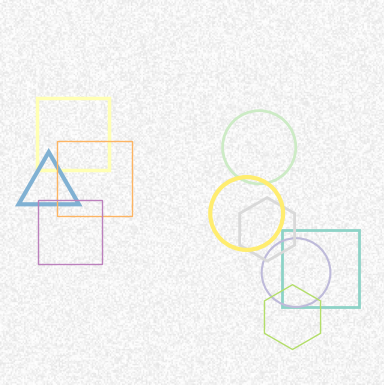[{"shape": "square", "thickness": 2, "radius": 0.5, "center": [0.832, 0.302]}, {"shape": "square", "thickness": 2.5, "radius": 0.47, "center": [0.19, 0.652]}, {"shape": "circle", "thickness": 1.5, "radius": 0.45, "center": [0.769, 0.292]}, {"shape": "triangle", "thickness": 3, "radius": 0.45, "center": [0.127, 0.515]}, {"shape": "square", "thickness": 1, "radius": 0.49, "center": [0.245, 0.535]}, {"shape": "hexagon", "thickness": 1, "radius": 0.42, "center": [0.76, 0.176]}, {"shape": "hexagon", "thickness": 2, "radius": 0.41, "center": [0.694, 0.404]}, {"shape": "square", "thickness": 1, "radius": 0.42, "center": [0.181, 0.397]}, {"shape": "circle", "thickness": 2, "radius": 0.48, "center": [0.673, 0.618]}, {"shape": "circle", "thickness": 3, "radius": 0.47, "center": [0.641, 0.445]}]